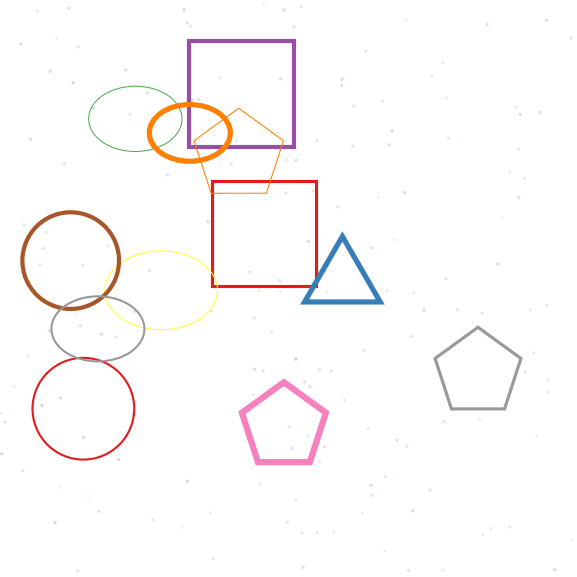[{"shape": "circle", "thickness": 1, "radius": 0.44, "center": [0.144, 0.291]}, {"shape": "square", "thickness": 1.5, "radius": 0.45, "center": [0.457, 0.595]}, {"shape": "triangle", "thickness": 2.5, "radius": 0.38, "center": [0.593, 0.514]}, {"shape": "oval", "thickness": 0.5, "radius": 0.4, "center": [0.234, 0.793]}, {"shape": "square", "thickness": 2, "radius": 0.46, "center": [0.418, 0.836]}, {"shape": "pentagon", "thickness": 0.5, "radius": 0.41, "center": [0.413, 0.73]}, {"shape": "oval", "thickness": 2.5, "radius": 0.35, "center": [0.329, 0.769]}, {"shape": "oval", "thickness": 0.5, "radius": 0.49, "center": [0.279, 0.496]}, {"shape": "circle", "thickness": 2, "radius": 0.42, "center": [0.122, 0.548]}, {"shape": "pentagon", "thickness": 3, "radius": 0.38, "center": [0.492, 0.261]}, {"shape": "pentagon", "thickness": 1.5, "radius": 0.39, "center": [0.828, 0.354]}, {"shape": "oval", "thickness": 1, "radius": 0.4, "center": [0.17, 0.43]}]